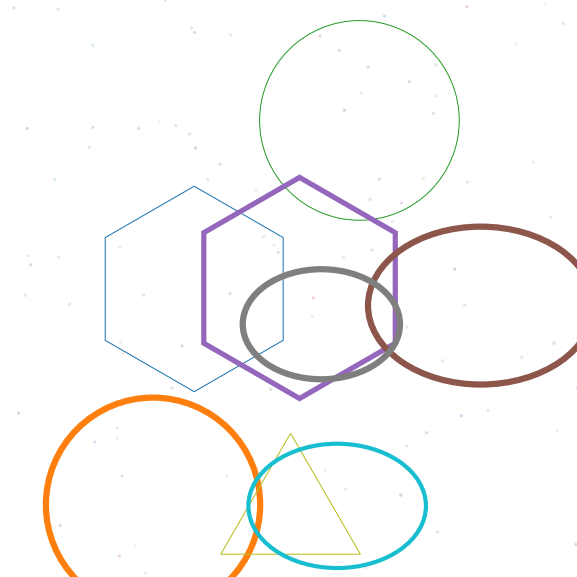[{"shape": "hexagon", "thickness": 0.5, "radius": 0.89, "center": [0.336, 0.499]}, {"shape": "circle", "thickness": 3, "radius": 0.93, "center": [0.265, 0.125]}, {"shape": "circle", "thickness": 0.5, "radius": 0.86, "center": [0.622, 0.791]}, {"shape": "hexagon", "thickness": 2.5, "radius": 0.96, "center": [0.519, 0.501]}, {"shape": "oval", "thickness": 3, "radius": 0.98, "center": [0.833, 0.47]}, {"shape": "oval", "thickness": 3, "radius": 0.68, "center": [0.556, 0.438]}, {"shape": "triangle", "thickness": 0.5, "radius": 0.7, "center": [0.503, 0.109]}, {"shape": "oval", "thickness": 2, "radius": 0.77, "center": [0.584, 0.123]}]